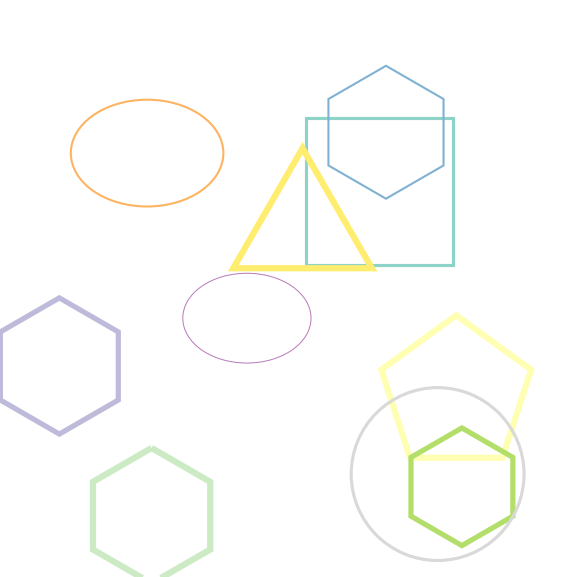[{"shape": "square", "thickness": 1.5, "radius": 0.63, "center": [0.657, 0.667]}, {"shape": "pentagon", "thickness": 3, "radius": 0.68, "center": [0.79, 0.317]}, {"shape": "hexagon", "thickness": 2.5, "radius": 0.59, "center": [0.103, 0.365]}, {"shape": "hexagon", "thickness": 1, "radius": 0.58, "center": [0.668, 0.77]}, {"shape": "oval", "thickness": 1, "radius": 0.66, "center": [0.255, 0.734]}, {"shape": "hexagon", "thickness": 2.5, "radius": 0.51, "center": [0.8, 0.156]}, {"shape": "circle", "thickness": 1.5, "radius": 0.75, "center": [0.758, 0.178]}, {"shape": "oval", "thickness": 0.5, "radius": 0.56, "center": [0.428, 0.448]}, {"shape": "hexagon", "thickness": 3, "radius": 0.59, "center": [0.262, 0.106]}, {"shape": "triangle", "thickness": 3, "radius": 0.69, "center": [0.524, 0.604]}]